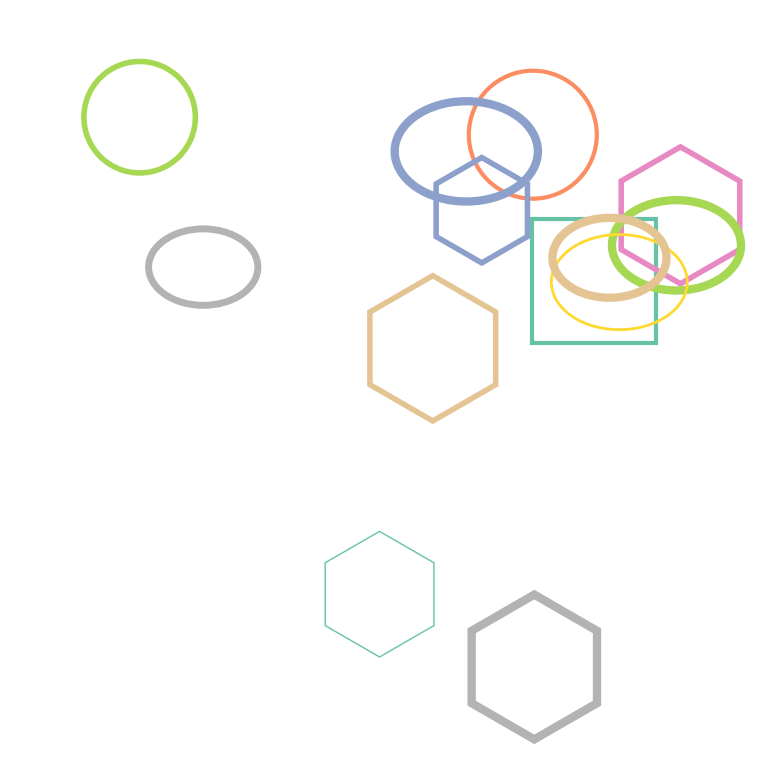[{"shape": "hexagon", "thickness": 0.5, "radius": 0.41, "center": [0.493, 0.228]}, {"shape": "square", "thickness": 1.5, "radius": 0.4, "center": [0.771, 0.635]}, {"shape": "circle", "thickness": 1.5, "radius": 0.42, "center": [0.692, 0.825]}, {"shape": "oval", "thickness": 3, "radius": 0.47, "center": [0.606, 0.803]}, {"shape": "hexagon", "thickness": 2, "radius": 0.34, "center": [0.626, 0.727]}, {"shape": "hexagon", "thickness": 2, "radius": 0.44, "center": [0.884, 0.72]}, {"shape": "circle", "thickness": 2, "radius": 0.36, "center": [0.181, 0.848]}, {"shape": "oval", "thickness": 3, "radius": 0.42, "center": [0.879, 0.681]}, {"shape": "oval", "thickness": 1, "radius": 0.44, "center": [0.804, 0.634]}, {"shape": "hexagon", "thickness": 2, "radius": 0.47, "center": [0.562, 0.548]}, {"shape": "oval", "thickness": 3, "radius": 0.37, "center": [0.792, 0.665]}, {"shape": "oval", "thickness": 2.5, "radius": 0.35, "center": [0.264, 0.653]}, {"shape": "hexagon", "thickness": 3, "radius": 0.47, "center": [0.694, 0.134]}]